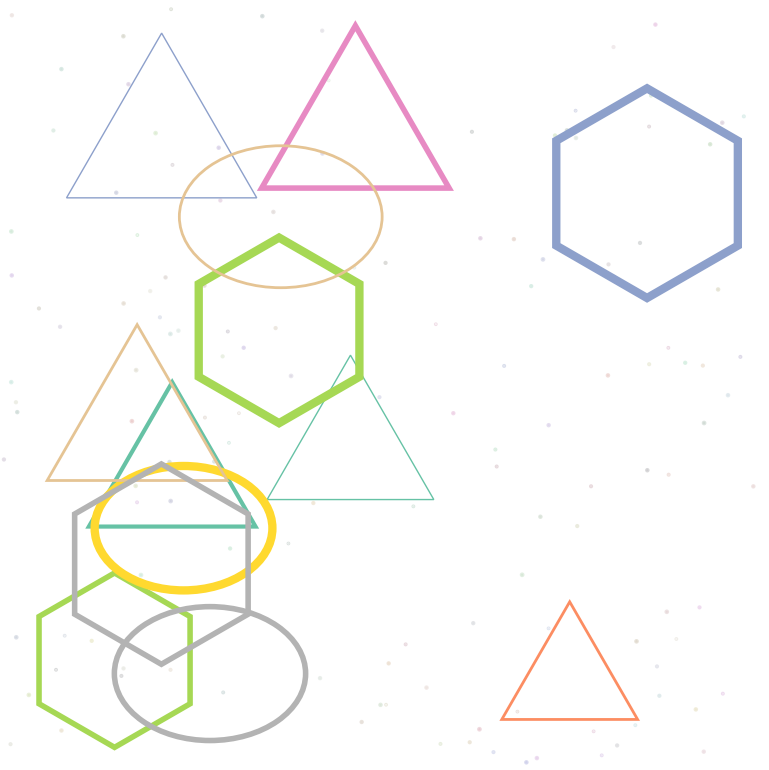[{"shape": "triangle", "thickness": 0.5, "radius": 0.62, "center": [0.455, 0.414]}, {"shape": "triangle", "thickness": 1.5, "radius": 0.62, "center": [0.224, 0.379]}, {"shape": "triangle", "thickness": 1, "radius": 0.51, "center": [0.74, 0.117]}, {"shape": "hexagon", "thickness": 3, "radius": 0.68, "center": [0.84, 0.749]}, {"shape": "triangle", "thickness": 0.5, "radius": 0.71, "center": [0.21, 0.814]}, {"shape": "triangle", "thickness": 2, "radius": 0.7, "center": [0.462, 0.826]}, {"shape": "hexagon", "thickness": 2, "radius": 0.57, "center": [0.149, 0.143]}, {"shape": "hexagon", "thickness": 3, "radius": 0.6, "center": [0.362, 0.571]}, {"shape": "oval", "thickness": 3, "radius": 0.58, "center": [0.238, 0.314]}, {"shape": "triangle", "thickness": 1, "radius": 0.67, "center": [0.178, 0.443]}, {"shape": "oval", "thickness": 1, "radius": 0.66, "center": [0.365, 0.719]}, {"shape": "hexagon", "thickness": 2, "radius": 0.65, "center": [0.21, 0.267]}, {"shape": "oval", "thickness": 2, "radius": 0.62, "center": [0.273, 0.125]}]